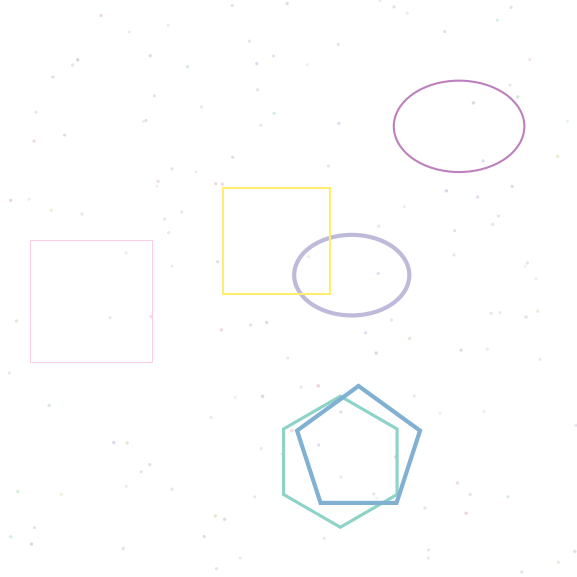[{"shape": "hexagon", "thickness": 1.5, "radius": 0.57, "center": [0.589, 0.2]}, {"shape": "oval", "thickness": 2, "radius": 0.5, "center": [0.609, 0.523]}, {"shape": "pentagon", "thickness": 2, "radius": 0.56, "center": [0.621, 0.219]}, {"shape": "square", "thickness": 0.5, "radius": 0.53, "center": [0.158, 0.478]}, {"shape": "oval", "thickness": 1, "radius": 0.57, "center": [0.795, 0.78]}, {"shape": "square", "thickness": 1, "radius": 0.46, "center": [0.479, 0.582]}]